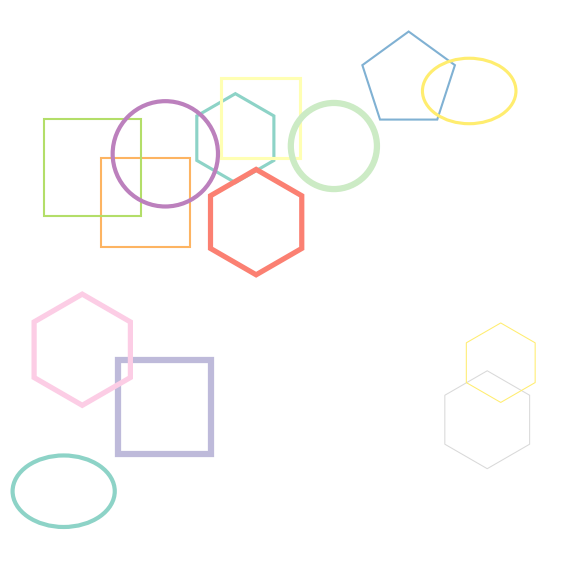[{"shape": "oval", "thickness": 2, "radius": 0.44, "center": [0.11, 0.149]}, {"shape": "hexagon", "thickness": 1.5, "radius": 0.39, "center": [0.408, 0.76]}, {"shape": "square", "thickness": 1.5, "radius": 0.34, "center": [0.451, 0.795]}, {"shape": "square", "thickness": 3, "radius": 0.41, "center": [0.285, 0.295]}, {"shape": "hexagon", "thickness": 2.5, "radius": 0.46, "center": [0.444, 0.615]}, {"shape": "pentagon", "thickness": 1, "radius": 0.42, "center": [0.708, 0.86]}, {"shape": "square", "thickness": 1, "radius": 0.39, "center": [0.252, 0.649]}, {"shape": "square", "thickness": 1, "radius": 0.42, "center": [0.16, 0.709]}, {"shape": "hexagon", "thickness": 2.5, "radius": 0.48, "center": [0.142, 0.394]}, {"shape": "hexagon", "thickness": 0.5, "radius": 0.42, "center": [0.844, 0.272]}, {"shape": "circle", "thickness": 2, "radius": 0.46, "center": [0.286, 0.733]}, {"shape": "circle", "thickness": 3, "radius": 0.37, "center": [0.578, 0.746]}, {"shape": "hexagon", "thickness": 0.5, "radius": 0.34, "center": [0.867, 0.371]}, {"shape": "oval", "thickness": 1.5, "radius": 0.4, "center": [0.812, 0.842]}]